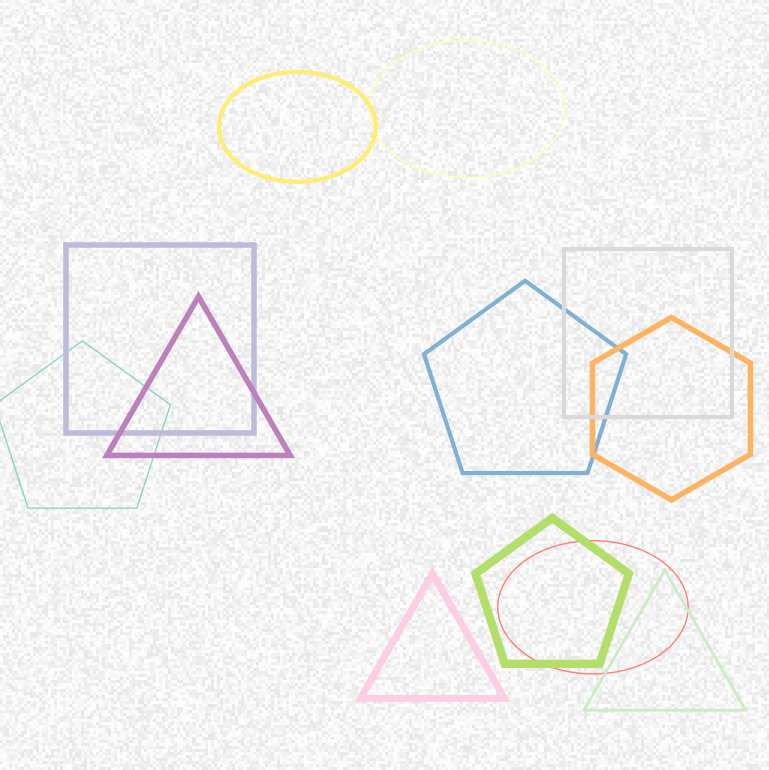[{"shape": "pentagon", "thickness": 0.5, "radius": 0.6, "center": [0.107, 0.437]}, {"shape": "oval", "thickness": 0.5, "radius": 0.64, "center": [0.606, 0.858]}, {"shape": "square", "thickness": 2, "radius": 0.61, "center": [0.207, 0.559]}, {"shape": "oval", "thickness": 0.5, "radius": 0.62, "center": [0.77, 0.211]}, {"shape": "pentagon", "thickness": 1.5, "radius": 0.69, "center": [0.682, 0.497]}, {"shape": "hexagon", "thickness": 2, "radius": 0.59, "center": [0.872, 0.469]}, {"shape": "pentagon", "thickness": 3, "radius": 0.52, "center": [0.717, 0.223]}, {"shape": "triangle", "thickness": 2.5, "radius": 0.54, "center": [0.562, 0.147]}, {"shape": "square", "thickness": 1.5, "radius": 0.55, "center": [0.842, 0.567]}, {"shape": "triangle", "thickness": 2, "radius": 0.69, "center": [0.258, 0.477]}, {"shape": "triangle", "thickness": 1, "radius": 0.61, "center": [0.863, 0.138]}, {"shape": "oval", "thickness": 1.5, "radius": 0.51, "center": [0.386, 0.835]}]